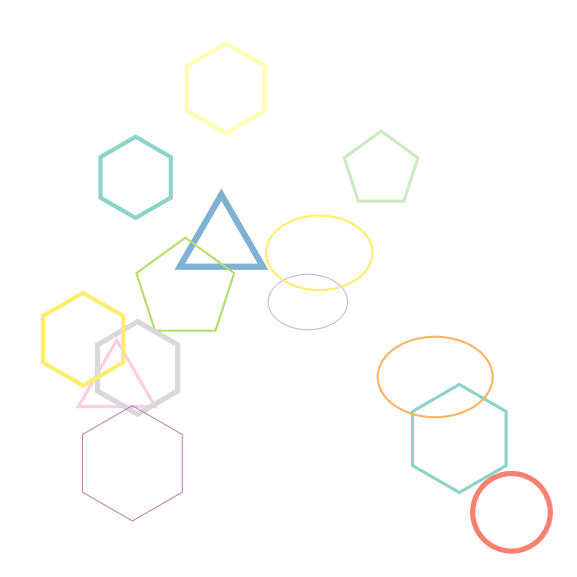[{"shape": "hexagon", "thickness": 2, "radius": 0.35, "center": [0.235, 0.692]}, {"shape": "hexagon", "thickness": 1.5, "radius": 0.47, "center": [0.795, 0.24]}, {"shape": "hexagon", "thickness": 2, "radius": 0.39, "center": [0.391, 0.846]}, {"shape": "oval", "thickness": 0.5, "radius": 0.34, "center": [0.533, 0.476]}, {"shape": "circle", "thickness": 2.5, "radius": 0.34, "center": [0.886, 0.112]}, {"shape": "triangle", "thickness": 3, "radius": 0.42, "center": [0.383, 0.579]}, {"shape": "oval", "thickness": 1, "radius": 0.5, "center": [0.754, 0.346]}, {"shape": "pentagon", "thickness": 1, "radius": 0.44, "center": [0.321, 0.499]}, {"shape": "triangle", "thickness": 1.5, "radius": 0.38, "center": [0.202, 0.333]}, {"shape": "hexagon", "thickness": 2.5, "radius": 0.4, "center": [0.238, 0.362]}, {"shape": "hexagon", "thickness": 0.5, "radius": 0.5, "center": [0.229, 0.197]}, {"shape": "pentagon", "thickness": 1.5, "radius": 0.34, "center": [0.66, 0.705]}, {"shape": "hexagon", "thickness": 2, "radius": 0.4, "center": [0.144, 0.412]}, {"shape": "oval", "thickness": 1, "radius": 0.46, "center": [0.553, 0.561]}]